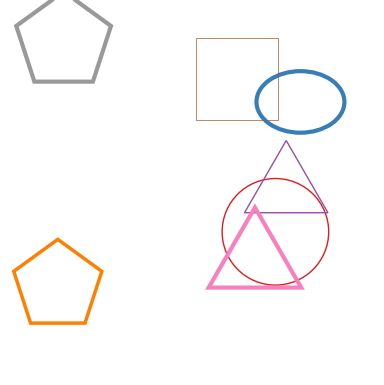[{"shape": "circle", "thickness": 1, "radius": 0.69, "center": [0.715, 0.398]}, {"shape": "oval", "thickness": 3, "radius": 0.57, "center": [0.78, 0.735]}, {"shape": "triangle", "thickness": 1, "radius": 0.63, "center": [0.743, 0.51]}, {"shape": "pentagon", "thickness": 2.5, "radius": 0.6, "center": [0.15, 0.258]}, {"shape": "square", "thickness": 0.5, "radius": 0.53, "center": [0.616, 0.796]}, {"shape": "triangle", "thickness": 3, "radius": 0.69, "center": [0.662, 0.322]}, {"shape": "pentagon", "thickness": 3, "radius": 0.65, "center": [0.165, 0.893]}]